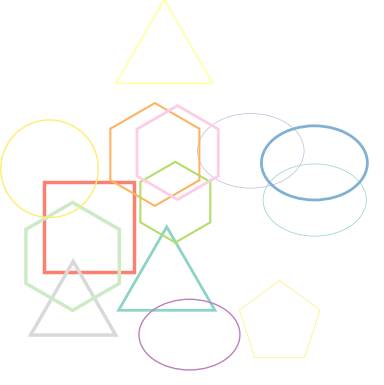[{"shape": "triangle", "thickness": 2, "radius": 0.72, "center": [0.433, 0.266]}, {"shape": "oval", "thickness": 0.5, "radius": 0.67, "center": [0.817, 0.48]}, {"shape": "triangle", "thickness": 1.5, "radius": 0.73, "center": [0.427, 0.856]}, {"shape": "oval", "thickness": 0.5, "radius": 0.69, "center": [0.651, 0.608]}, {"shape": "square", "thickness": 2.5, "radius": 0.59, "center": [0.231, 0.411]}, {"shape": "oval", "thickness": 2, "radius": 0.69, "center": [0.817, 0.577]}, {"shape": "hexagon", "thickness": 1.5, "radius": 0.67, "center": [0.402, 0.599]}, {"shape": "hexagon", "thickness": 1.5, "radius": 0.52, "center": [0.455, 0.475]}, {"shape": "hexagon", "thickness": 2, "radius": 0.61, "center": [0.461, 0.604]}, {"shape": "triangle", "thickness": 2.5, "radius": 0.64, "center": [0.19, 0.194]}, {"shape": "oval", "thickness": 1, "radius": 0.66, "center": [0.492, 0.131]}, {"shape": "hexagon", "thickness": 2.5, "radius": 0.7, "center": [0.189, 0.334]}, {"shape": "pentagon", "thickness": 0.5, "radius": 0.55, "center": [0.726, 0.161]}, {"shape": "circle", "thickness": 1, "radius": 0.63, "center": [0.129, 0.562]}]